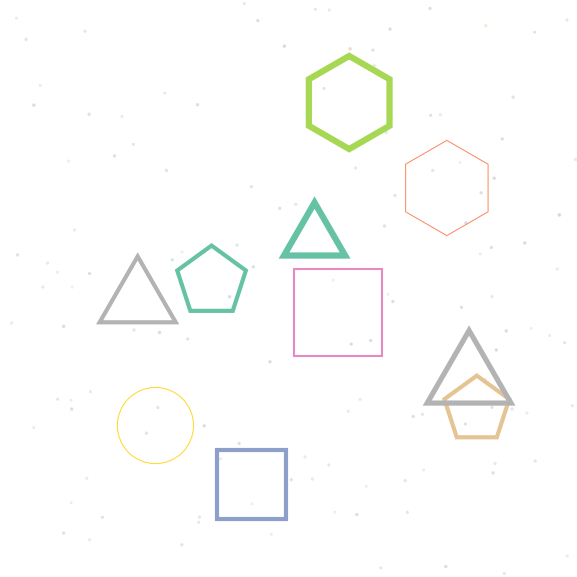[{"shape": "pentagon", "thickness": 2, "radius": 0.31, "center": [0.366, 0.511]}, {"shape": "triangle", "thickness": 3, "radius": 0.31, "center": [0.545, 0.587]}, {"shape": "hexagon", "thickness": 0.5, "radius": 0.41, "center": [0.774, 0.674]}, {"shape": "square", "thickness": 2, "radius": 0.3, "center": [0.436, 0.161]}, {"shape": "square", "thickness": 1, "radius": 0.38, "center": [0.585, 0.458]}, {"shape": "hexagon", "thickness": 3, "radius": 0.4, "center": [0.605, 0.822]}, {"shape": "circle", "thickness": 0.5, "radius": 0.33, "center": [0.269, 0.262]}, {"shape": "pentagon", "thickness": 2, "radius": 0.3, "center": [0.826, 0.29]}, {"shape": "triangle", "thickness": 2, "radius": 0.38, "center": [0.238, 0.479]}, {"shape": "triangle", "thickness": 2.5, "radius": 0.42, "center": [0.812, 0.343]}]